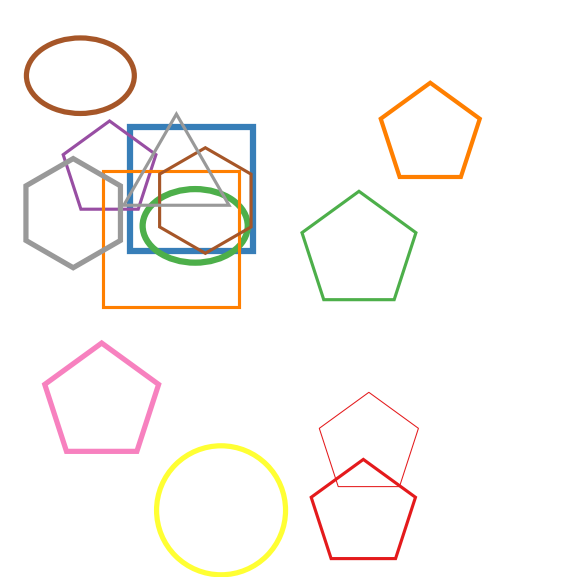[{"shape": "pentagon", "thickness": 1.5, "radius": 0.47, "center": [0.629, 0.109]}, {"shape": "pentagon", "thickness": 0.5, "radius": 0.45, "center": [0.639, 0.23]}, {"shape": "square", "thickness": 3, "radius": 0.54, "center": [0.332, 0.671]}, {"shape": "oval", "thickness": 3, "radius": 0.46, "center": [0.338, 0.608]}, {"shape": "pentagon", "thickness": 1.5, "radius": 0.52, "center": [0.622, 0.564]}, {"shape": "pentagon", "thickness": 1.5, "radius": 0.42, "center": [0.19, 0.705]}, {"shape": "square", "thickness": 1.5, "radius": 0.59, "center": [0.296, 0.585]}, {"shape": "pentagon", "thickness": 2, "radius": 0.45, "center": [0.745, 0.766]}, {"shape": "circle", "thickness": 2.5, "radius": 0.56, "center": [0.383, 0.116]}, {"shape": "oval", "thickness": 2.5, "radius": 0.47, "center": [0.139, 0.868]}, {"shape": "hexagon", "thickness": 1.5, "radius": 0.46, "center": [0.356, 0.652]}, {"shape": "pentagon", "thickness": 2.5, "radius": 0.52, "center": [0.176, 0.301]}, {"shape": "triangle", "thickness": 1.5, "radius": 0.53, "center": [0.305, 0.696]}, {"shape": "hexagon", "thickness": 2.5, "radius": 0.47, "center": [0.127, 0.63]}]